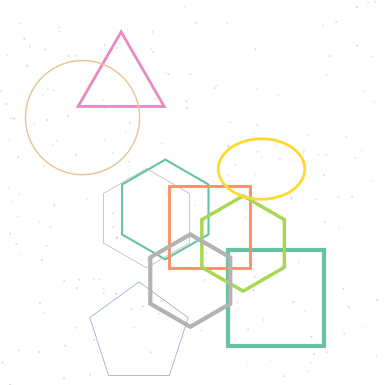[{"shape": "square", "thickness": 3, "radius": 0.62, "center": [0.717, 0.226]}, {"shape": "hexagon", "thickness": 1.5, "radius": 0.65, "center": [0.429, 0.456]}, {"shape": "square", "thickness": 2, "radius": 0.53, "center": [0.544, 0.41]}, {"shape": "pentagon", "thickness": 0.5, "radius": 0.67, "center": [0.361, 0.133]}, {"shape": "triangle", "thickness": 2, "radius": 0.65, "center": [0.315, 0.788]}, {"shape": "hexagon", "thickness": 2.5, "radius": 0.62, "center": [0.631, 0.368]}, {"shape": "oval", "thickness": 2, "radius": 0.56, "center": [0.679, 0.561]}, {"shape": "circle", "thickness": 1, "radius": 0.74, "center": [0.214, 0.695]}, {"shape": "hexagon", "thickness": 0.5, "radius": 0.64, "center": [0.38, 0.433]}, {"shape": "hexagon", "thickness": 3, "radius": 0.6, "center": [0.494, 0.271]}]